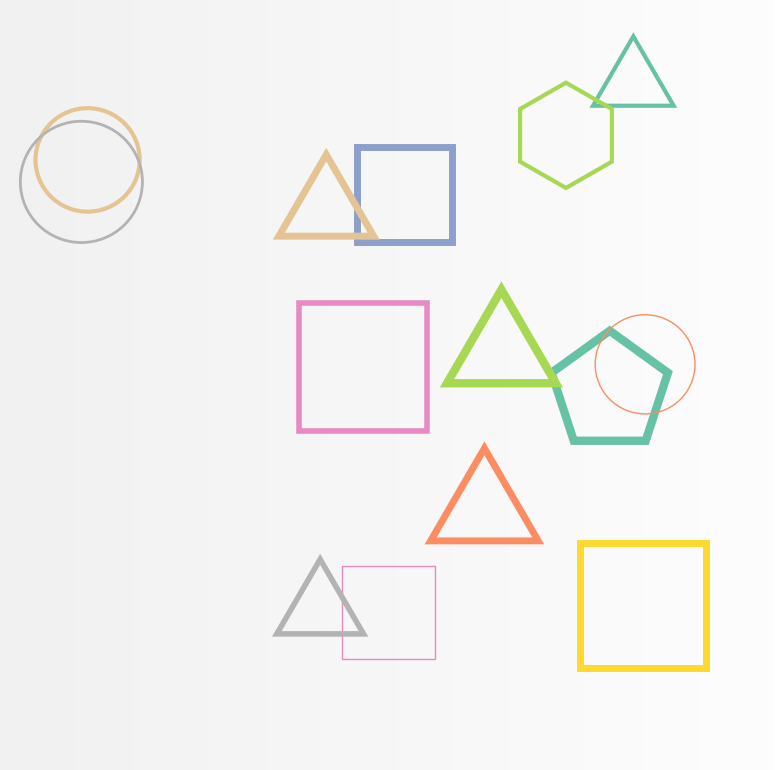[{"shape": "triangle", "thickness": 1.5, "radius": 0.3, "center": [0.817, 0.893]}, {"shape": "pentagon", "thickness": 3, "radius": 0.39, "center": [0.787, 0.491]}, {"shape": "circle", "thickness": 0.5, "radius": 0.32, "center": [0.832, 0.527]}, {"shape": "triangle", "thickness": 2.5, "radius": 0.4, "center": [0.625, 0.338]}, {"shape": "square", "thickness": 2.5, "radius": 0.31, "center": [0.522, 0.748]}, {"shape": "square", "thickness": 2, "radius": 0.41, "center": [0.469, 0.523]}, {"shape": "square", "thickness": 0.5, "radius": 0.3, "center": [0.502, 0.205]}, {"shape": "triangle", "thickness": 3, "radius": 0.41, "center": [0.647, 0.543]}, {"shape": "hexagon", "thickness": 1.5, "radius": 0.34, "center": [0.73, 0.824]}, {"shape": "square", "thickness": 2.5, "radius": 0.41, "center": [0.829, 0.213]}, {"shape": "triangle", "thickness": 2.5, "radius": 0.35, "center": [0.421, 0.729]}, {"shape": "circle", "thickness": 1.5, "radius": 0.34, "center": [0.113, 0.792]}, {"shape": "circle", "thickness": 1, "radius": 0.39, "center": [0.105, 0.764]}, {"shape": "triangle", "thickness": 2, "radius": 0.32, "center": [0.413, 0.209]}]